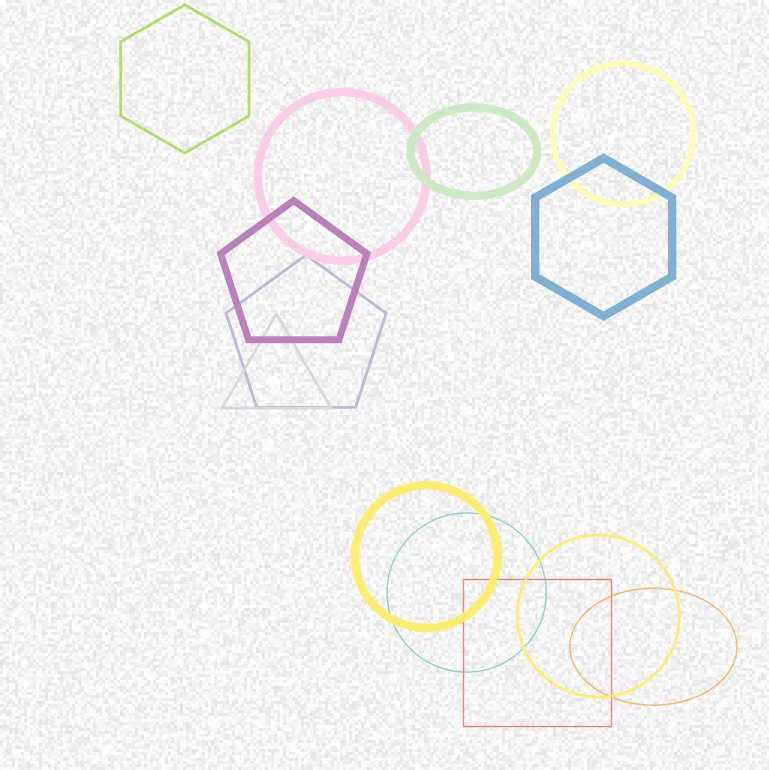[{"shape": "circle", "thickness": 0.5, "radius": 0.52, "center": [0.606, 0.231]}, {"shape": "circle", "thickness": 2, "radius": 0.46, "center": [0.809, 0.826]}, {"shape": "pentagon", "thickness": 1, "radius": 0.55, "center": [0.398, 0.559]}, {"shape": "square", "thickness": 0.5, "radius": 0.48, "center": [0.697, 0.153]}, {"shape": "hexagon", "thickness": 3, "radius": 0.51, "center": [0.784, 0.692]}, {"shape": "oval", "thickness": 0.5, "radius": 0.54, "center": [0.849, 0.16]}, {"shape": "hexagon", "thickness": 1, "radius": 0.48, "center": [0.24, 0.898]}, {"shape": "circle", "thickness": 3, "radius": 0.55, "center": [0.444, 0.771]}, {"shape": "triangle", "thickness": 1, "radius": 0.41, "center": [0.359, 0.511]}, {"shape": "pentagon", "thickness": 2.5, "radius": 0.5, "center": [0.381, 0.64]}, {"shape": "oval", "thickness": 3, "radius": 0.41, "center": [0.616, 0.803]}, {"shape": "circle", "thickness": 1, "radius": 0.53, "center": [0.777, 0.2]}, {"shape": "circle", "thickness": 3, "radius": 0.46, "center": [0.554, 0.277]}]